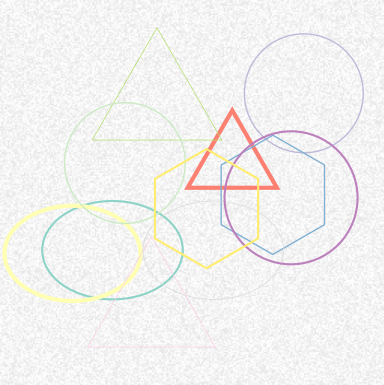[{"shape": "oval", "thickness": 1.5, "radius": 0.91, "center": [0.292, 0.35]}, {"shape": "oval", "thickness": 3, "radius": 0.88, "center": [0.188, 0.342]}, {"shape": "circle", "thickness": 1, "radius": 0.77, "center": [0.789, 0.758]}, {"shape": "triangle", "thickness": 3, "radius": 0.67, "center": [0.603, 0.579]}, {"shape": "hexagon", "thickness": 1, "radius": 0.77, "center": [0.709, 0.494]}, {"shape": "triangle", "thickness": 0.5, "radius": 0.97, "center": [0.408, 0.733]}, {"shape": "triangle", "thickness": 0.5, "radius": 0.96, "center": [0.393, 0.194]}, {"shape": "oval", "thickness": 0.5, "radius": 0.91, "center": [0.554, 0.35]}, {"shape": "circle", "thickness": 1.5, "radius": 0.86, "center": [0.756, 0.486]}, {"shape": "circle", "thickness": 1, "radius": 0.78, "center": [0.324, 0.577]}, {"shape": "hexagon", "thickness": 1.5, "radius": 0.77, "center": [0.536, 0.458]}]